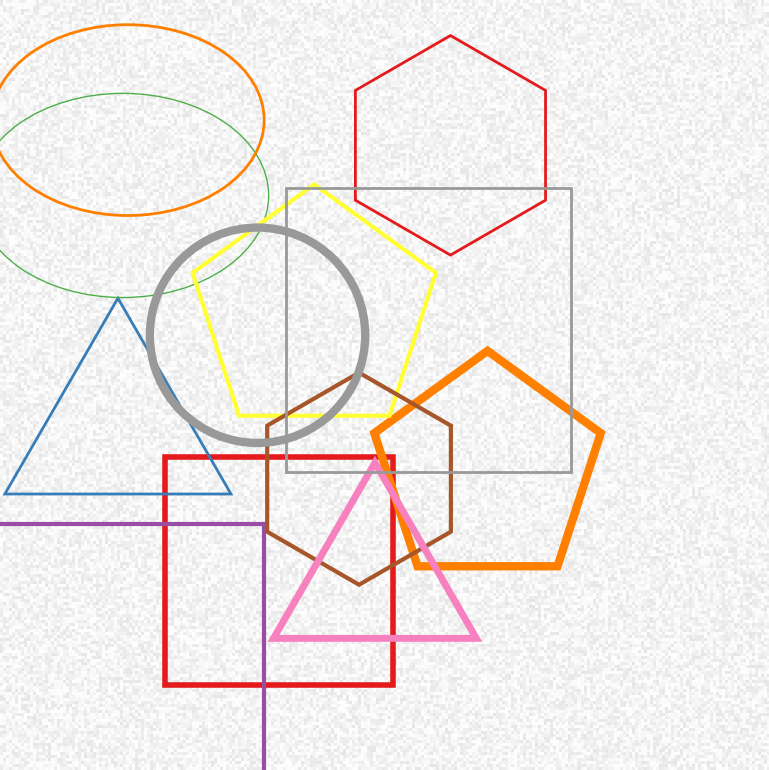[{"shape": "hexagon", "thickness": 1, "radius": 0.71, "center": [0.585, 0.811]}, {"shape": "square", "thickness": 2, "radius": 0.74, "center": [0.362, 0.258]}, {"shape": "triangle", "thickness": 1, "radius": 0.85, "center": [0.153, 0.443]}, {"shape": "oval", "thickness": 0.5, "radius": 0.95, "center": [0.159, 0.746]}, {"shape": "square", "thickness": 1.5, "radius": 0.89, "center": [0.164, 0.141]}, {"shape": "oval", "thickness": 1, "radius": 0.89, "center": [0.166, 0.844]}, {"shape": "pentagon", "thickness": 3, "radius": 0.77, "center": [0.633, 0.39]}, {"shape": "pentagon", "thickness": 1.5, "radius": 0.83, "center": [0.408, 0.594]}, {"shape": "hexagon", "thickness": 1.5, "radius": 0.69, "center": [0.466, 0.378]}, {"shape": "triangle", "thickness": 2.5, "radius": 0.76, "center": [0.487, 0.247]}, {"shape": "square", "thickness": 1, "radius": 0.92, "center": [0.557, 0.572]}, {"shape": "circle", "thickness": 3, "radius": 0.7, "center": [0.334, 0.565]}]